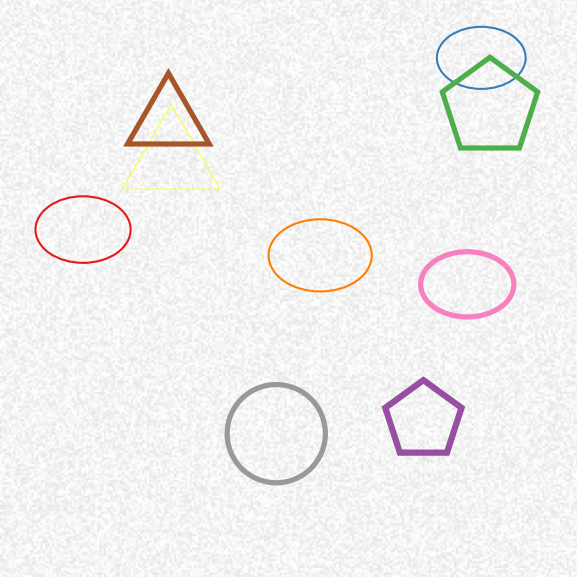[{"shape": "oval", "thickness": 1, "radius": 0.41, "center": [0.144, 0.602]}, {"shape": "oval", "thickness": 1, "radius": 0.38, "center": [0.833, 0.899]}, {"shape": "pentagon", "thickness": 2.5, "radius": 0.43, "center": [0.848, 0.813]}, {"shape": "pentagon", "thickness": 3, "radius": 0.35, "center": [0.733, 0.271]}, {"shape": "oval", "thickness": 1, "radius": 0.45, "center": [0.554, 0.557]}, {"shape": "triangle", "thickness": 0.5, "radius": 0.49, "center": [0.297, 0.72]}, {"shape": "triangle", "thickness": 2.5, "radius": 0.41, "center": [0.292, 0.791]}, {"shape": "oval", "thickness": 2.5, "radius": 0.4, "center": [0.809, 0.507]}, {"shape": "circle", "thickness": 2.5, "radius": 0.43, "center": [0.478, 0.248]}]